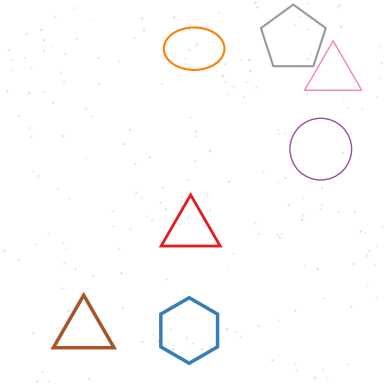[{"shape": "triangle", "thickness": 2, "radius": 0.44, "center": [0.495, 0.405]}, {"shape": "hexagon", "thickness": 2.5, "radius": 0.43, "center": [0.491, 0.142]}, {"shape": "circle", "thickness": 1, "radius": 0.4, "center": [0.833, 0.613]}, {"shape": "oval", "thickness": 1.5, "radius": 0.39, "center": [0.504, 0.873]}, {"shape": "triangle", "thickness": 2.5, "radius": 0.45, "center": [0.217, 0.142]}, {"shape": "triangle", "thickness": 1, "radius": 0.43, "center": [0.865, 0.808]}, {"shape": "pentagon", "thickness": 1.5, "radius": 0.44, "center": [0.762, 0.9]}]